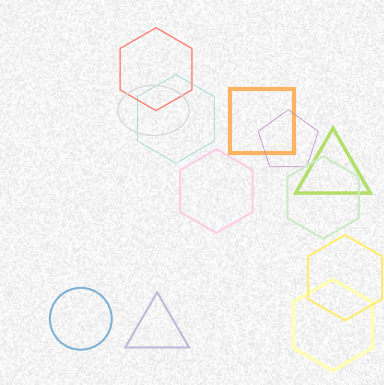[{"shape": "hexagon", "thickness": 0.5, "radius": 0.58, "center": [0.457, 0.691]}, {"shape": "hexagon", "thickness": 2.5, "radius": 0.59, "center": [0.864, 0.156]}, {"shape": "triangle", "thickness": 1.5, "radius": 0.48, "center": [0.408, 0.145]}, {"shape": "hexagon", "thickness": 1, "radius": 0.54, "center": [0.405, 0.82]}, {"shape": "circle", "thickness": 1.5, "radius": 0.4, "center": [0.21, 0.172]}, {"shape": "square", "thickness": 3, "radius": 0.42, "center": [0.681, 0.685]}, {"shape": "triangle", "thickness": 2.5, "radius": 0.56, "center": [0.865, 0.555]}, {"shape": "hexagon", "thickness": 1.5, "radius": 0.54, "center": [0.562, 0.504]}, {"shape": "oval", "thickness": 1, "radius": 0.46, "center": [0.399, 0.713]}, {"shape": "pentagon", "thickness": 0.5, "radius": 0.41, "center": [0.749, 0.633]}, {"shape": "hexagon", "thickness": 1.5, "radius": 0.54, "center": [0.839, 0.487]}, {"shape": "hexagon", "thickness": 1.5, "radius": 0.56, "center": [0.896, 0.279]}]